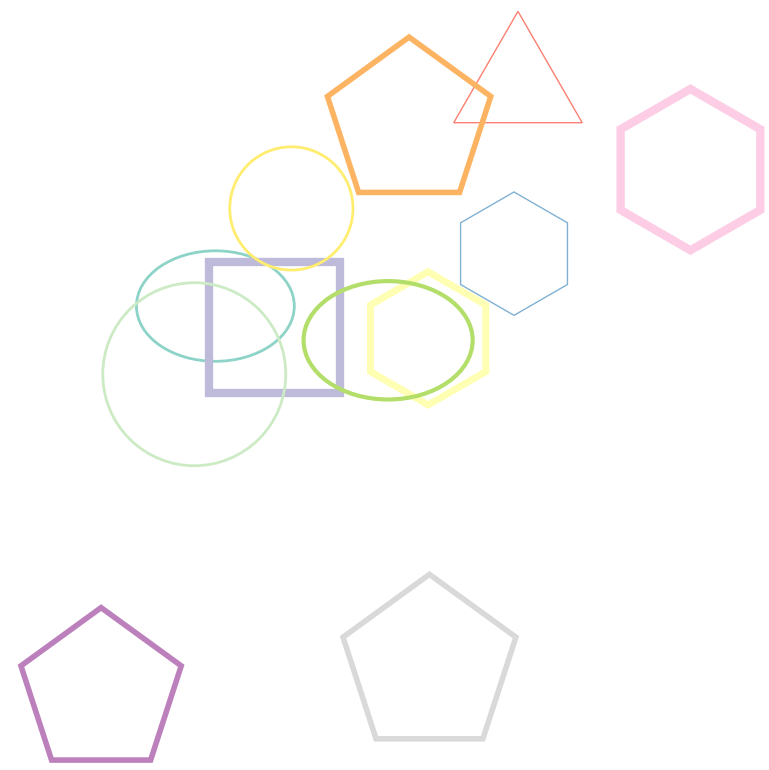[{"shape": "oval", "thickness": 1, "radius": 0.51, "center": [0.28, 0.603]}, {"shape": "hexagon", "thickness": 2.5, "radius": 0.43, "center": [0.556, 0.561]}, {"shape": "square", "thickness": 3, "radius": 0.43, "center": [0.357, 0.575]}, {"shape": "triangle", "thickness": 0.5, "radius": 0.48, "center": [0.673, 0.889]}, {"shape": "hexagon", "thickness": 0.5, "radius": 0.4, "center": [0.668, 0.671]}, {"shape": "pentagon", "thickness": 2, "radius": 0.56, "center": [0.531, 0.84]}, {"shape": "oval", "thickness": 1.5, "radius": 0.55, "center": [0.504, 0.558]}, {"shape": "hexagon", "thickness": 3, "radius": 0.52, "center": [0.897, 0.78]}, {"shape": "pentagon", "thickness": 2, "radius": 0.59, "center": [0.558, 0.136]}, {"shape": "pentagon", "thickness": 2, "radius": 0.55, "center": [0.131, 0.101]}, {"shape": "circle", "thickness": 1, "radius": 0.59, "center": [0.252, 0.514]}, {"shape": "circle", "thickness": 1, "radius": 0.4, "center": [0.378, 0.729]}]